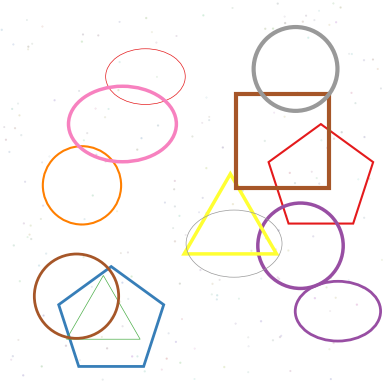[{"shape": "pentagon", "thickness": 1.5, "radius": 0.71, "center": [0.833, 0.535]}, {"shape": "oval", "thickness": 0.5, "radius": 0.52, "center": [0.378, 0.801]}, {"shape": "pentagon", "thickness": 2, "radius": 0.72, "center": [0.289, 0.164]}, {"shape": "triangle", "thickness": 0.5, "radius": 0.55, "center": [0.268, 0.174]}, {"shape": "oval", "thickness": 2, "radius": 0.55, "center": [0.878, 0.192]}, {"shape": "circle", "thickness": 2.5, "radius": 0.55, "center": [0.781, 0.362]}, {"shape": "circle", "thickness": 1.5, "radius": 0.51, "center": [0.213, 0.519]}, {"shape": "triangle", "thickness": 2.5, "radius": 0.69, "center": [0.598, 0.41]}, {"shape": "square", "thickness": 3, "radius": 0.61, "center": [0.734, 0.634]}, {"shape": "circle", "thickness": 2, "radius": 0.55, "center": [0.199, 0.231]}, {"shape": "oval", "thickness": 2.5, "radius": 0.7, "center": [0.318, 0.678]}, {"shape": "circle", "thickness": 3, "radius": 0.54, "center": [0.768, 0.821]}, {"shape": "oval", "thickness": 0.5, "radius": 0.62, "center": [0.608, 0.367]}]